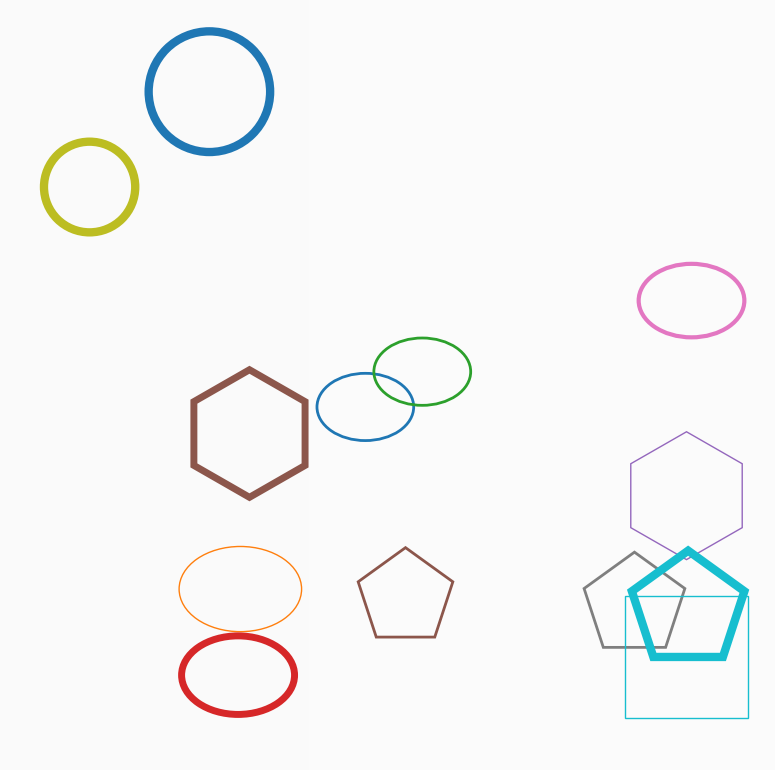[{"shape": "circle", "thickness": 3, "radius": 0.39, "center": [0.27, 0.881]}, {"shape": "oval", "thickness": 1, "radius": 0.31, "center": [0.471, 0.471]}, {"shape": "oval", "thickness": 0.5, "radius": 0.4, "center": [0.31, 0.235]}, {"shape": "oval", "thickness": 1, "radius": 0.31, "center": [0.545, 0.517]}, {"shape": "oval", "thickness": 2.5, "radius": 0.36, "center": [0.307, 0.123]}, {"shape": "hexagon", "thickness": 0.5, "radius": 0.42, "center": [0.886, 0.356]}, {"shape": "pentagon", "thickness": 1, "radius": 0.32, "center": [0.523, 0.225]}, {"shape": "hexagon", "thickness": 2.5, "radius": 0.41, "center": [0.322, 0.437]}, {"shape": "oval", "thickness": 1.5, "radius": 0.34, "center": [0.892, 0.61]}, {"shape": "pentagon", "thickness": 1, "radius": 0.34, "center": [0.819, 0.215]}, {"shape": "circle", "thickness": 3, "radius": 0.29, "center": [0.116, 0.757]}, {"shape": "square", "thickness": 0.5, "radius": 0.4, "center": [0.886, 0.147]}, {"shape": "pentagon", "thickness": 3, "radius": 0.38, "center": [0.888, 0.209]}]